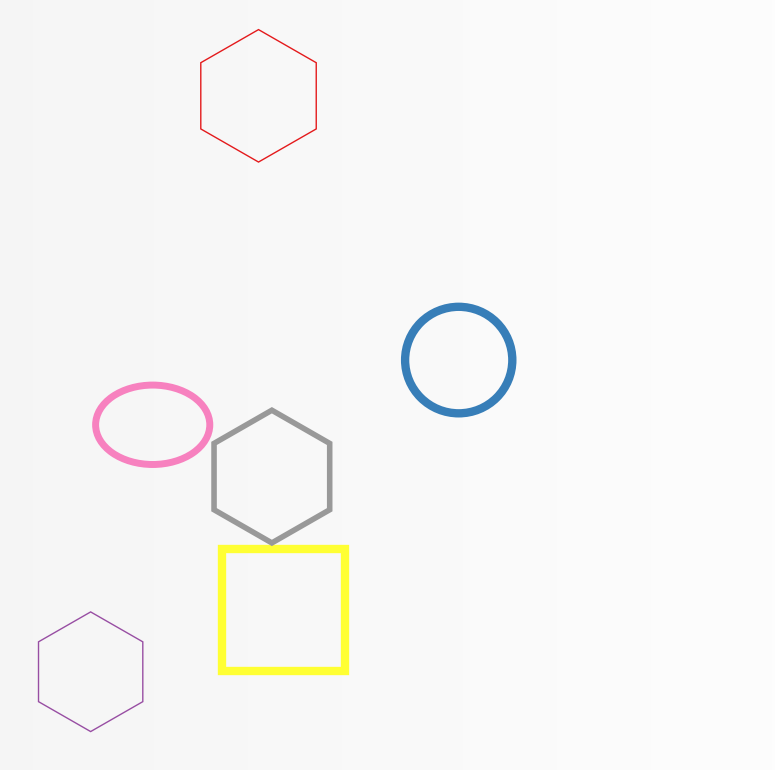[{"shape": "hexagon", "thickness": 0.5, "radius": 0.43, "center": [0.334, 0.876]}, {"shape": "circle", "thickness": 3, "radius": 0.35, "center": [0.592, 0.532]}, {"shape": "hexagon", "thickness": 0.5, "radius": 0.39, "center": [0.117, 0.128]}, {"shape": "square", "thickness": 3, "radius": 0.4, "center": [0.366, 0.208]}, {"shape": "oval", "thickness": 2.5, "radius": 0.37, "center": [0.197, 0.448]}, {"shape": "hexagon", "thickness": 2, "radius": 0.43, "center": [0.351, 0.381]}]